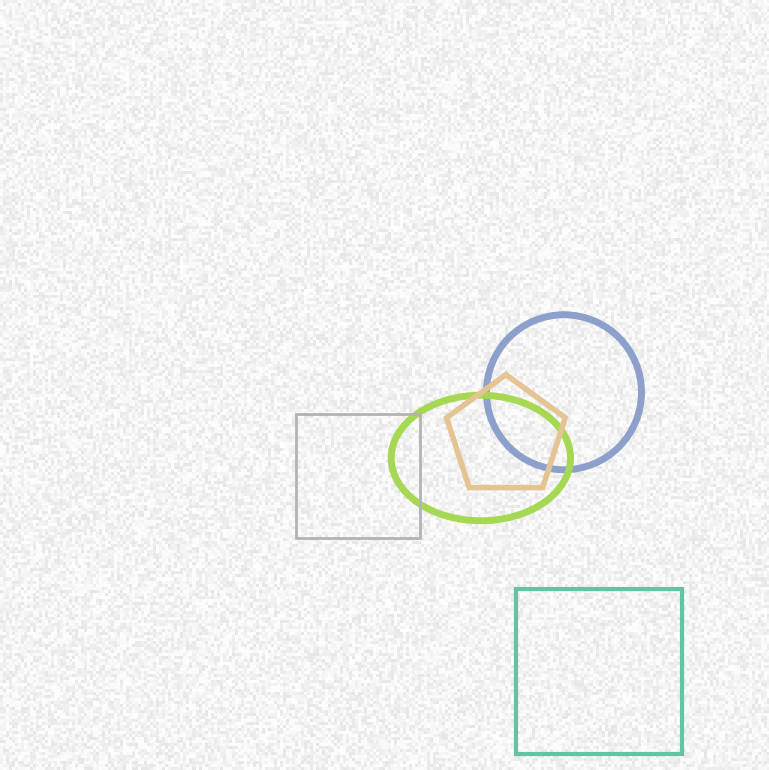[{"shape": "square", "thickness": 1.5, "radius": 0.54, "center": [0.778, 0.128]}, {"shape": "circle", "thickness": 2.5, "radius": 0.5, "center": [0.732, 0.491]}, {"shape": "oval", "thickness": 2.5, "radius": 0.58, "center": [0.624, 0.405]}, {"shape": "pentagon", "thickness": 2, "radius": 0.41, "center": [0.657, 0.432]}, {"shape": "square", "thickness": 1, "radius": 0.4, "center": [0.465, 0.382]}]